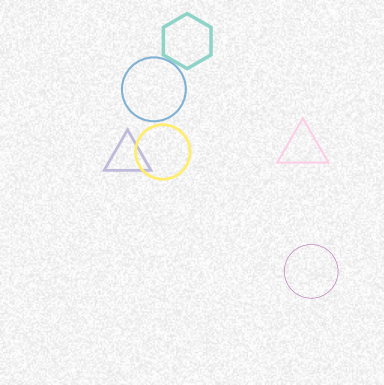[{"shape": "hexagon", "thickness": 2.5, "radius": 0.36, "center": [0.486, 0.893]}, {"shape": "triangle", "thickness": 2, "radius": 0.35, "center": [0.331, 0.593]}, {"shape": "circle", "thickness": 1.5, "radius": 0.41, "center": [0.4, 0.768]}, {"shape": "triangle", "thickness": 1.5, "radius": 0.38, "center": [0.787, 0.616]}, {"shape": "circle", "thickness": 0.5, "radius": 0.35, "center": [0.808, 0.295]}, {"shape": "circle", "thickness": 2, "radius": 0.35, "center": [0.423, 0.605]}]